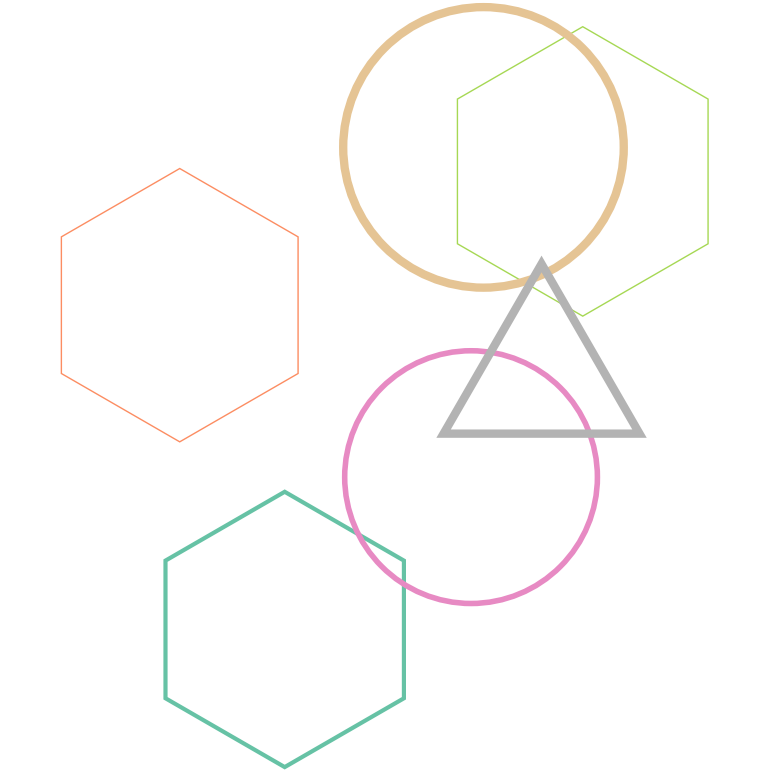[{"shape": "hexagon", "thickness": 1.5, "radius": 0.89, "center": [0.37, 0.183]}, {"shape": "hexagon", "thickness": 0.5, "radius": 0.89, "center": [0.233, 0.604]}, {"shape": "circle", "thickness": 2, "radius": 0.82, "center": [0.612, 0.38]}, {"shape": "hexagon", "thickness": 0.5, "radius": 0.94, "center": [0.757, 0.777]}, {"shape": "circle", "thickness": 3, "radius": 0.91, "center": [0.628, 0.809]}, {"shape": "triangle", "thickness": 3, "radius": 0.73, "center": [0.703, 0.51]}]